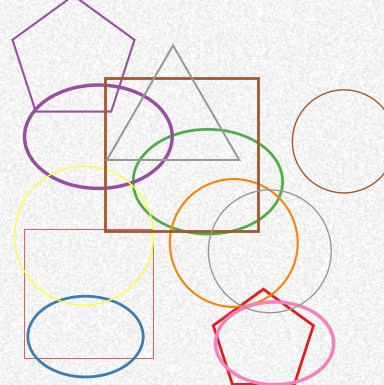[{"shape": "square", "thickness": 0.5, "radius": 0.84, "center": [0.23, 0.238]}, {"shape": "pentagon", "thickness": 2, "radius": 0.68, "center": [0.684, 0.112]}, {"shape": "oval", "thickness": 2, "radius": 0.75, "center": [0.222, 0.126]}, {"shape": "oval", "thickness": 2, "radius": 0.97, "center": [0.54, 0.528]}, {"shape": "oval", "thickness": 2.5, "radius": 0.96, "center": [0.255, 0.645]}, {"shape": "pentagon", "thickness": 1.5, "radius": 0.83, "center": [0.191, 0.845]}, {"shape": "circle", "thickness": 1.5, "radius": 0.83, "center": [0.607, 0.369]}, {"shape": "circle", "thickness": 1, "radius": 0.9, "center": [0.218, 0.388]}, {"shape": "square", "thickness": 2, "radius": 0.99, "center": [0.471, 0.598]}, {"shape": "circle", "thickness": 1, "radius": 0.67, "center": [0.893, 0.633]}, {"shape": "oval", "thickness": 2.5, "radius": 0.77, "center": [0.713, 0.108]}, {"shape": "triangle", "thickness": 1.5, "radius": 0.99, "center": [0.449, 0.684]}, {"shape": "circle", "thickness": 1, "radius": 0.8, "center": [0.701, 0.347]}]